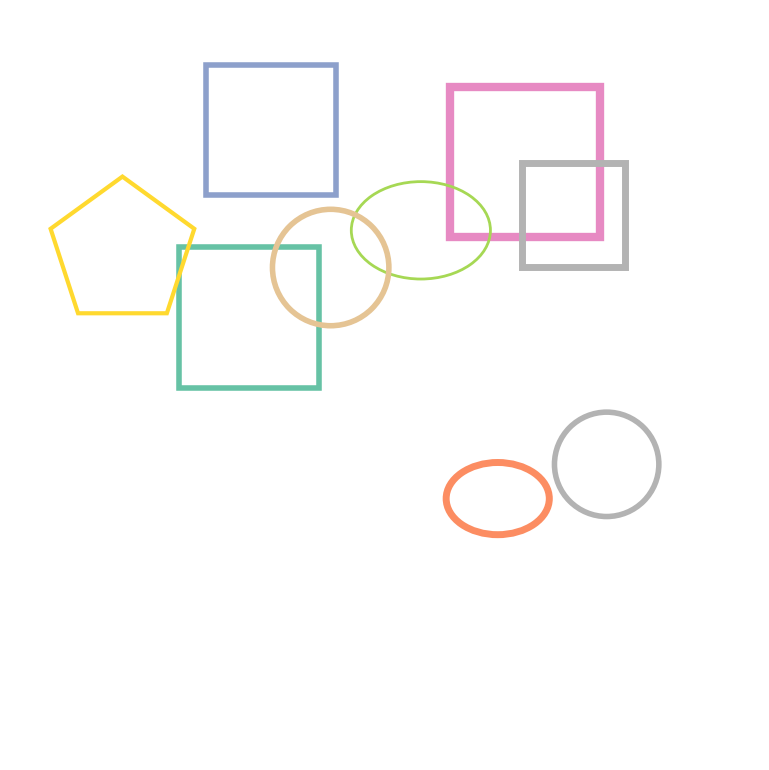[{"shape": "square", "thickness": 2, "radius": 0.46, "center": [0.323, 0.588]}, {"shape": "oval", "thickness": 2.5, "radius": 0.33, "center": [0.646, 0.352]}, {"shape": "square", "thickness": 2, "radius": 0.42, "center": [0.352, 0.831]}, {"shape": "square", "thickness": 3, "radius": 0.49, "center": [0.682, 0.789]}, {"shape": "oval", "thickness": 1, "radius": 0.45, "center": [0.547, 0.701]}, {"shape": "pentagon", "thickness": 1.5, "radius": 0.49, "center": [0.159, 0.673]}, {"shape": "circle", "thickness": 2, "radius": 0.38, "center": [0.429, 0.653]}, {"shape": "circle", "thickness": 2, "radius": 0.34, "center": [0.788, 0.397]}, {"shape": "square", "thickness": 2.5, "radius": 0.34, "center": [0.745, 0.721]}]